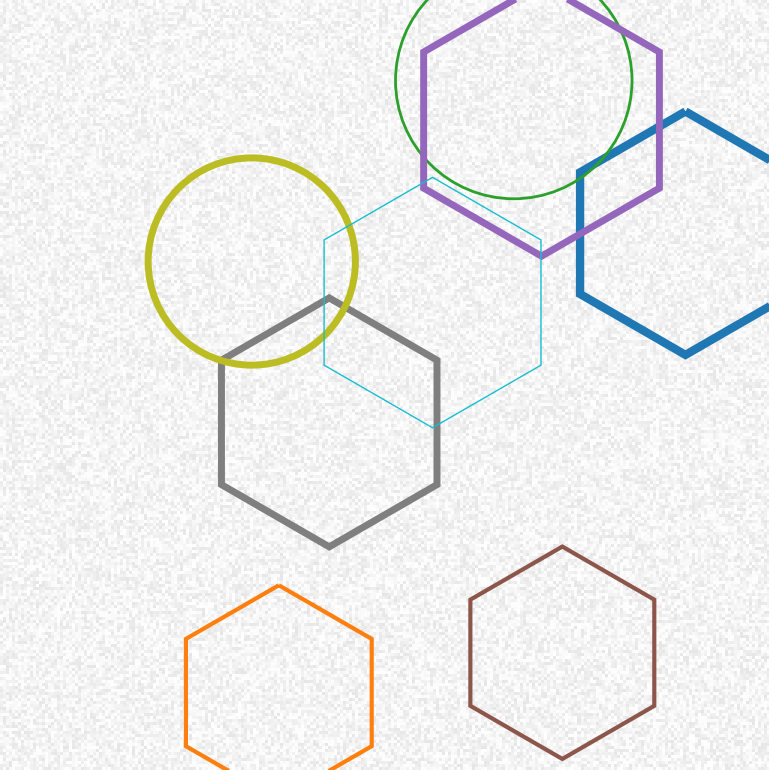[{"shape": "hexagon", "thickness": 3, "radius": 0.79, "center": [0.89, 0.697]}, {"shape": "hexagon", "thickness": 1.5, "radius": 0.7, "center": [0.362, 0.101]}, {"shape": "circle", "thickness": 1, "radius": 0.77, "center": [0.667, 0.895]}, {"shape": "hexagon", "thickness": 2.5, "radius": 0.88, "center": [0.703, 0.844]}, {"shape": "hexagon", "thickness": 1.5, "radius": 0.69, "center": [0.73, 0.152]}, {"shape": "hexagon", "thickness": 2.5, "radius": 0.81, "center": [0.428, 0.451]}, {"shape": "circle", "thickness": 2.5, "radius": 0.67, "center": [0.327, 0.66]}, {"shape": "hexagon", "thickness": 0.5, "radius": 0.81, "center": [0.562, 0.607]}]